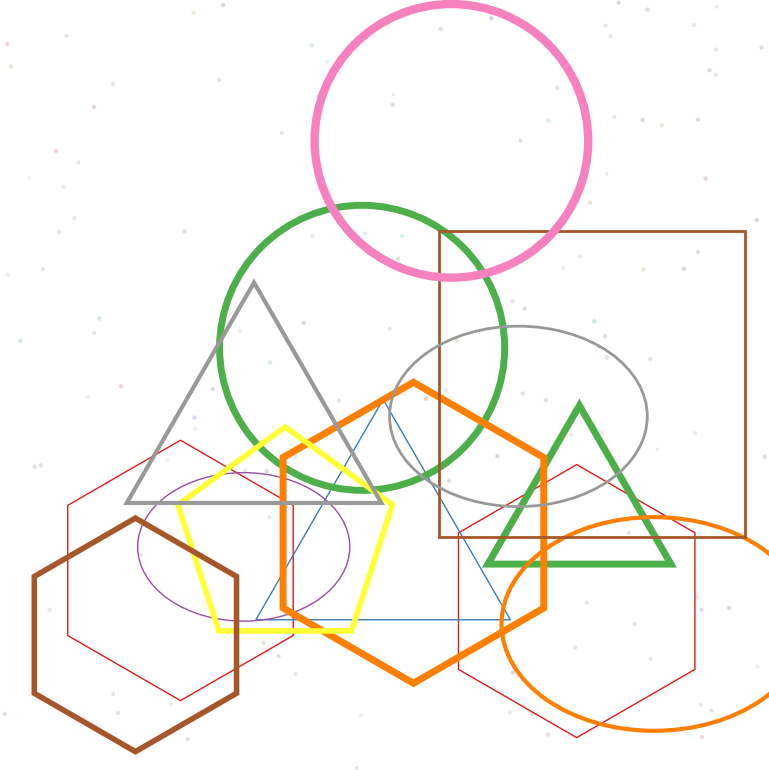[{"shape": "hexagon", "thickness": 0.5, "radius": 0.89, "center": [0.749, 0.219]}, {"shape": "hexagon", "thickness": 0.5, "radius": 0.85, "center": [0.234, 0.259]}, {"shape": "triangle", "thickness": 0.5, "radius": 0.95, "center": [0.498, 0.291]}, {"shape": "circle", "thickness": 2.5, "radius": 0.93, "center": [0.47, 0.548]}, {"shape": "triangle", "thickness": 2.5, "radius": 0.69, "center": [0.752, 0.336]}, {"shape": "oval", "thickness": 0.5, "radius": 0.69, "center": [0.317, 0.29]}, {"shape": "hexagon", "thickness": 2.5, "radius": 0.98, "center": [0.537, 0.308]}, {"shape": "oval", "thickness": 1.5, "radius": 0.99, "center": [0.85, 0.19]}, {"shape": "pentagon", "thickness": 2, "radius": 0.73, "center": [0.37, 0.299]}, {"shape": "square", "thickness": 1, "radius": 0.99, "center": [0.769, 0.502]}, {"shape": "hexagon", "thickness": 2, "radius": 0.76, "center": [0.176, 0.175]}, {"shape": "circle", "thickness": 3, "radius": 0.89, "center": [0.586, 0.817]}, {"shape": "oval", "thickness": 1, "radius": 0.84, "center": [0.673, 0.459]}, {"shape": "triangle", "thickness": 1.5, "radius": 0.95, "center": [0.33, 0.442]}]